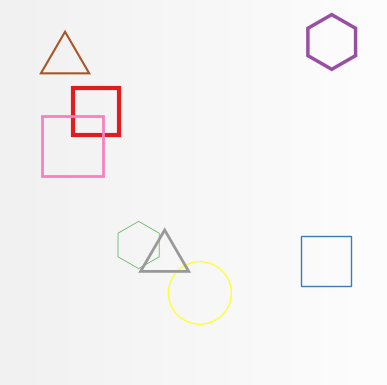[{"shape": "square", "thickness": 3, "radius": 0.3, "center": [0.248, 0.71]}, {"shape": "square", "thickness": 1, "radius": 0.32, "center": [0.841, 0.323]}, {"shape": "hexagon", "thickness": 0.5, "radius": 0.31, "center": [0.358, 0.364]}, {"shape": "hexagon", "thickness": 2.5, "radius": 0.36, "center": [0.856, 0.891]}, {"shape": "circle", "thickness": 1, "radius": 0.41, "center": [0.516, 0.239]}, {"shape": "triangle", "thickness": 1.5, "radius": 0.36, "center": [0.168, 0.846]}, {"shape": "square", "thickness": 2, "radius": 0.39, "center": [0.188, 0.621]}, {"shape": "triangle", "thickness": 2, "radius": 0.36, "center": [0.425, 0.331]}]